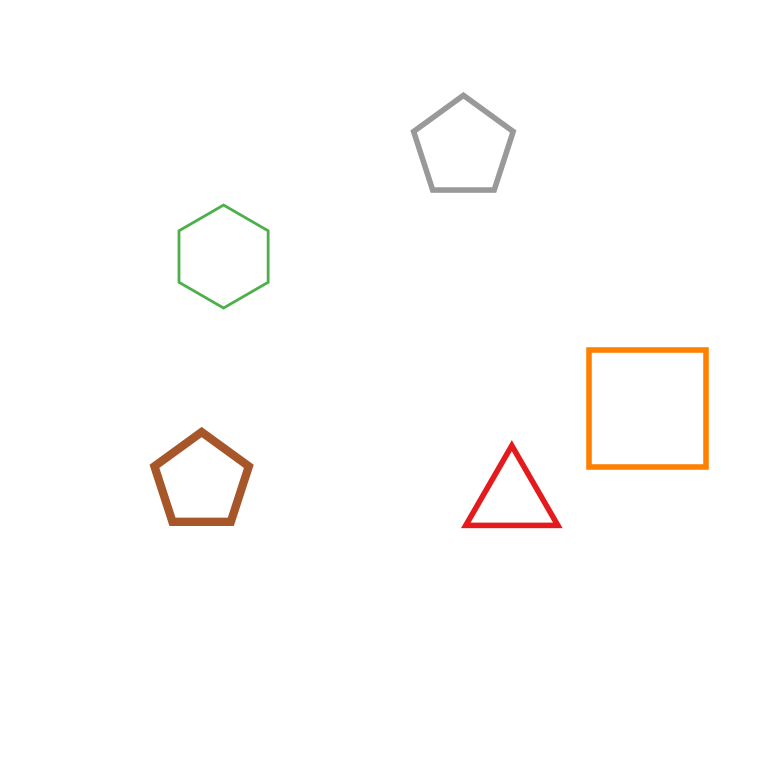[{"shape": "triangle", "thickness": 2, "radius": 0.35, "center": [0.665, 0.352]}, {"shape": "hexagon", "thickness": 1, "radius": 0.33, "center": [0.29, 0.667]}, {"shape": "square", "thickness": 2, "radius": 0.38, "center": [0.841, 0.469]}, {"shape": "pentagon", "thickness": 3, "radius": 0.32, "center": [0.262, 0.374]}, {"shape": "pentagon", "thickness": 2, "radius": 0.34, "center": [0.602, 0.808]}]